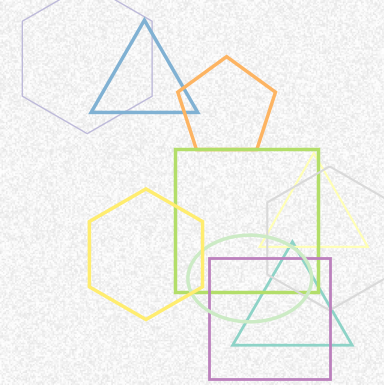[{"shape": "triangle", "thickness": 2, "radius": 0.9, "center": [0.759, 0.193]}, {"shape": "triangle", "thickness": 1.5, "radius": 0.81, "center": [0.815, 0.44]}, {"shape": "hexagon", "thickness": 1, "radius": 0.97, "center": [0.227, 0.848]}, {"shape": "triangle", "thickness": 2.5, "radius": 0.8, "center": [0.375, 0.788]}, {"shape": "pentagon", "thickness": 2.5, "radius": 0.67, "center": [0.589, 0.719]}, {"shape": "square", "thickness": 2.5, "radius": 0.93, "center": [0.639, 0.428]}, {"shape": "hexagon", "thickness": 1.5, "radius": 0.94, "center": [0.856, 0.381]}, {"shape": "square", "thickness": 2, "radius": 0.78, "center": [0.7, 0.173]}, {"shape": "oval", "thickness": 2.5, "radius": 0.8, "center": [0.649, 0.277]}, {"shape": "hexagon", "thickness": 2.5, "radius": 0.85, "center": [0.379, 0.34]}]